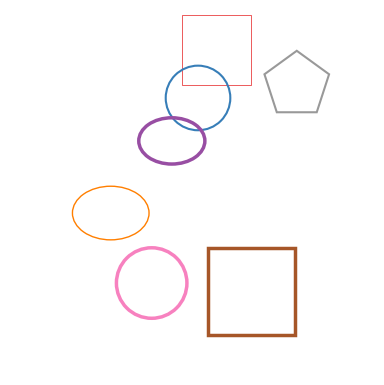[{"shape": "square", "thickness": 0.5, "radius": 0.45, "center": [0.562, 0.87]}, {"shape": "circle", "thickness": 1.5, "radius": 0.42, "center": [0.514, 0.746]}, {"shape": "oval", "thickness": 2.5, "radius": 0.43, "center": [0.446, 0.634]}, {"shape": "oval", "thickness": 1, "radius": 0.5, "center": [0.288, 0.447]}, {"shape": "square", "thickness": 2.5, "radius": 0.56, "center": [0.654, 0.243]}, {"shape": "circle", "thickness": 2.5, "radius": 0.46, "center": [0.394, 0.265]}, {"shape": "pentagon", "thickness": 1.5, "radius": 0.44, "center": [0.771, 0.78]}]